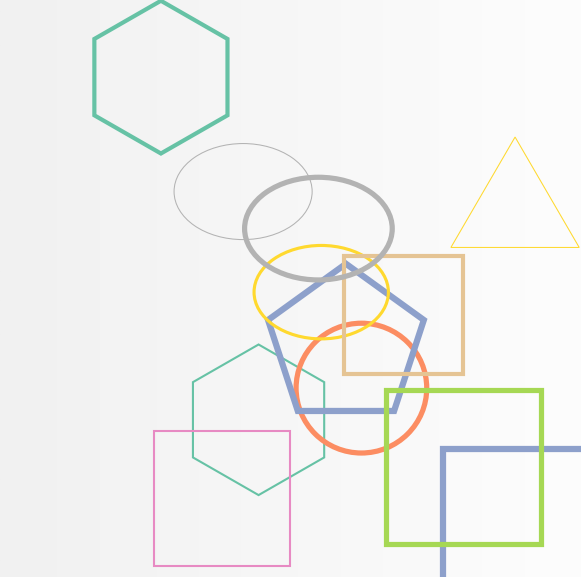[{"shape": "hexagon", "thickness": 1, "radius": 0.65, "center": [0.445, 0.272]}, {"shape": "hexagon", "thickness": 2, "radius": 0.66, "center": [0.277, 0.866]}, {"shape": "circle", "thickness": 2.5, "radius": 0.56, "center": [0.622, 0.327]}, {"shape": "pentagon", "thickness": 3, "radius": 0.7, "center": [0.595, 0.401]}, {"shape": "square", "thickness": 3, "radius": 0.61, "center": [0.884, 0.1]}, {"shape": "square", "thickness": 1, "radius": 0.58, "center": [0.382, 0.136]}, {"shape": "square", "thickness": 2.5, "radius": 0.67, "center": [0.798, 0.191]}, {"shape": "oval", "thickness": 1.5, "radius": 0.58, "center": [0.553, 0.493]}, {"shape": "triangle", "thickness": 0.5, "radius": 0.64, "center": [0.886, 0.634]}, {"shape": "square", "thickness": 2, "radius": 0.51, "center": [0.694, 0.454]}, {"shape": "oval", "thickness": 2.5, "radius": 0.64, "center": [0.548, 0.603]}, {"shape": "oval", "thickness": 0.5, "radius": 0.59, "center": [0.418, 0.667]}]